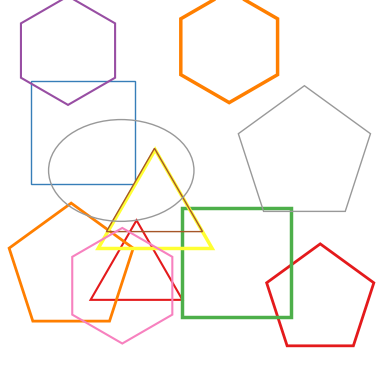[{"shape": "pentagon", "thickness": 2, "radius": 0.73, "center": [0.832, 0.22]}, {"shape": "triangle", "thickness": 1.5, "radius": 0.69, "center": [0.355, 0.29]}, {"shape": "square", "thickness": 1, "radius": 0.67, "center": [0.216, 0.655]}, {"shape": "square", "thickness": 2.5, "radius": 0.71, "center": [0.614, 0.318]}, {"shape": "hexagon", "thickness": 1.5, "radius": 0.71, "center": [0.177, 0.869]}, {"shape": "pentagon", "thickness": 2, "radius": 0.85, "center": [0.185, 0.303]}, {"shape": "hexagon", "thickness": 2.5, "radius": 0.73, "center": [0.595, 0.879]}, {"shape": "triangle", "thickness": 2.5, "radius": 0.86, "center": [0.403, 0.44]}, {"shape": "triangle", "thickness": 1, "radius": 0.72, "center": [0.401, 0.471]}, {"shape": "hexagon", "thickness": 1.5, "radius": 0.75, "center": [0.318, 0.258]}, {"shape": "oval", "thickness": 1, "radius": 0.94, "center": [0.315, 0.557]}, {"shape": "pentagon", "thickness": 1, "radius": 0.9, "center": [0.791, 0.597]}]